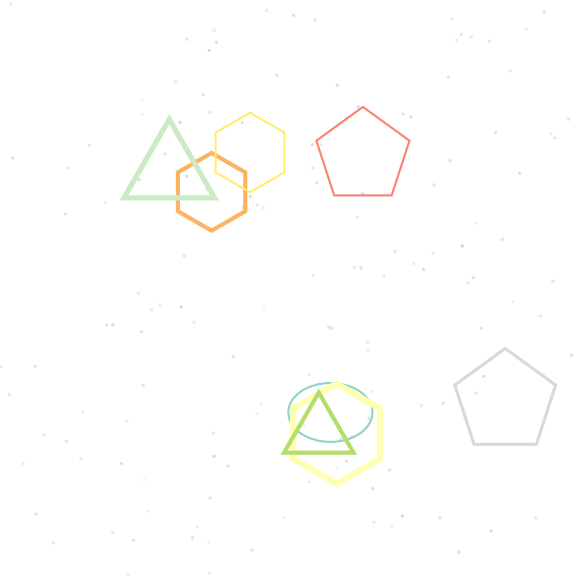[{"shape": "oval", "thickness": 1, "radius": 0.36, "center": [0.572, 0.285]}, {"shape": "hexagon", "thickness": 3, "radius": 0.43, "center": [0.583, 0.248]}, {"shape": "pentagon", "thickness": 1, "radius": 0.42, "center": [0.628, 0.729]}, {"shape": "hexagon", "thickness": 2, "radius": 0.34, "center": [0.366, 0.667]}, {"shape": "triangle", "thickness": 2, "radius": 0.35, "center": [0.552, 0.25]}, {"shape": "pentagon", "thickness": 1.5, "radius": 0.46, "center": [0.875, 0.304]}, {"shape": "triangle", "thickness": 2.5, "radius": 0.45, "center": [0.293, 0.702]}, {"shape": "hexagon", "thickness": 1, "radius": 0.34, "center": [0.433, 0.735]}]